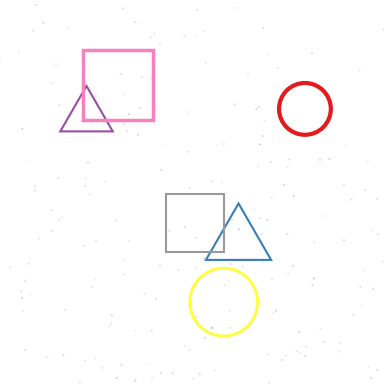[{"shape": "circle", "thickness": 3, "radius": 0.34, "center": [0.792, 0.717]}, {"shape": "triangle", "thickness": 1.5, "radius": 0.49, "center": [0.62, 0.374]}, {"shape": "triangle", "thickness": 1.5, "radius": 0.39, "center": [0.225, 0.698]}, {"shape": "circle", "thickness": 2, "radius": 0.44, "center": [0.581, 0.215]}, {"shape": "square", "thickness": 2.5, "radius": 0.45, "center": [0.307, 0.778]}, {"shape": "square", "thickness": 1.5, "radius": 0.38, "center": [0.506, 0.421]}]